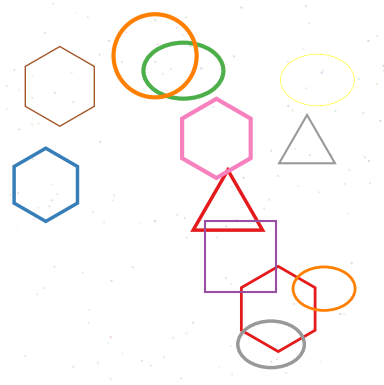[{"shape": "triangle", "thickness": 2.5, "radius": 0.52, "center": [0.592, 0.454]}, {"shape": "hexagon", "thickness": 2, "radius": 0.55, "center": [0.723, 0.197]}, {"shape": "hexagon", "thickness": 2.5, "radius": 0.48, "center": [0.119, 0.52]}, {"shape": "oval", "thickness": 3, "radius": 0.52, "center": [0.476, 0.816]}, {"shape": "square", "thickness": 1.5, "radius": 0.46, "center": [0.626, 0.333]}, {"shape": "circle", "thickness": 3, "radius": 0.54, "center": [0.403, 0.855]}, {"shape": "oval", "thickness": 2, "radius": 0.4, "center": [0.842, 0.25]}, {"shape": "oval", "thickness": 0.5, "radius": 0.48, "center": [0.825, 0.792]}, {"shape": "hexagon", "thickness": 1, "radius": 0.52, "center": [0.155, 0.776]}, {"shape": "hexagon", "thickness": 3, "radius": 0.51, "center": [0.562, 0.641]}, {"shape": "triangle", "thickness": 1.5, "radius": 0.42, "center": [0.798, 0.618]}, {"shape": "oval", "thickness": 2.5, "radius": 0.43, "center": [0.704, 0.106]}]